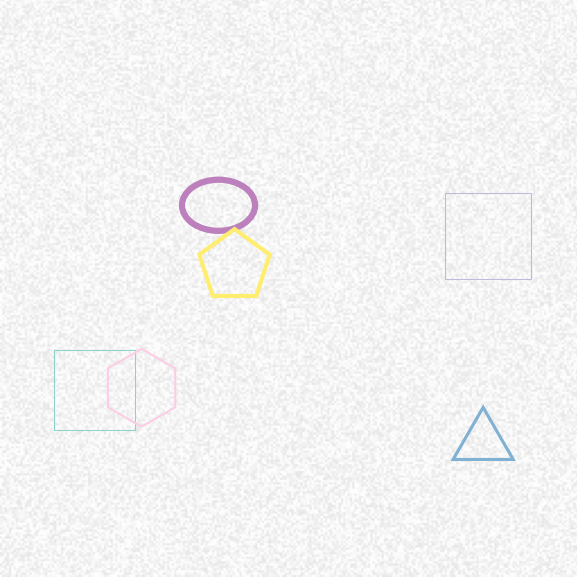[{"shape": "square", "thickness": 0.5, "radius": 0.35, "center": [0.164, 0.324]}, {"shape": "square", "thickness": 0.5, "radius": 0.37, "center": [0.845, 0.591]}, {"shape": "triangle", "thickness": 1.5, "radius": 0.3, "center": [0.837, 0.234]}, {"shape": "hexagon", "thickness": 1, "radius": 0.34, "center": [0.245, 0.328]}, {"shape": "oval", "thickness": 3, "radius": 0.32, "center": [0.378, 0.644]}, {"shape": "pentagon", "thickness": 2, "radius": 0.32, "center": [0.406, 0.538]}]